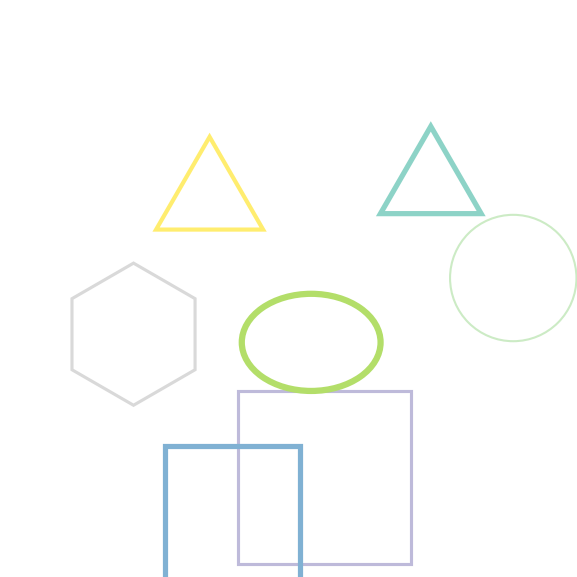[{"shape": "triangle", "thickness": 2.5, "radius": 0.5, "center": [0.746, 0.68]}, {"shape": "square", "thickness": 1.5, "radius": 0.75, "center": [0.562, 0.172]}, {"shape": "square", "thickness": 2.5, "radius": 0.58, "center": [0.403, 0.109]}, {"shape": "oval", "thickness": 3, "radius": 0.6, "center": [0.539, 0.406]}, {"shape": "hexagon", "thickness": 1.5, "radius": 0.62, "center": [0.231, 0.42]}, {"shape": "circle", "thickness": 1, "radius": 0.55, "center": [0.889, 0.518]}, {"shape": "triangle", "thickness": 2, "radius": 0.54, "center": [0.363, 0.655]}]